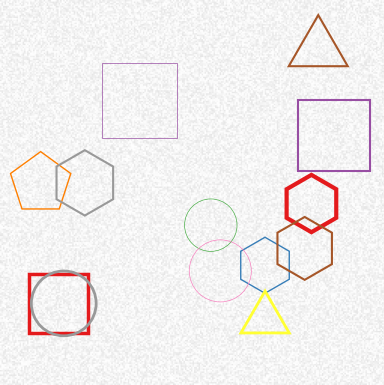[{"shape": "square", "thickness": 2.5, "radius": 0.38, "center": [0.153, 0.212]}, {"shape": "hexagon", "thickness": 3, "radius": 0.37, "center": [0.809, 0.471]}, {"shape": "hexagon", "thickness": 1, "radius": 0.36, "center": [0.688, 0.311]}, {"shape": "circle", "thickness": 0.5, "radius": 0.34, "center": [0.548, 0.415]}, {"shape": "square", "thickness": 0.5, "radius": 0.49, "center": [0.363, 0.74]}, {"shape": "square", "thickness": 1.5, "radius": 0.47, "center": [0.868, 0.648]}, {"shape": "pentagon", "thickness": 1, "radius": 0.41, "center": [0.106, 0.524]}, {"shape": "triangle", "thickness": 2, "radius": 0.36, "center": [0.689, 0.171]}, {"shape": "hexagon", "thickness": 1.5, "radius": 0.41, "center": [0.791, 0.355]}, {"shape": "triangle", "thickness": 1.5, "radius": 0.44, "center": [0.827, 0.872]}, {"shape": "circle", "thickness": 0.5, "radius": 0.4, "center": [0.572, 0.296]}, {"shape": "circle", "thickness": 2, "radius": 0.42, "center": [0.166, 0.212]}, {"shape": "hexagon", "thickness": 1.5, "radius": 0.42, "center": [0.22, 0.525]}]